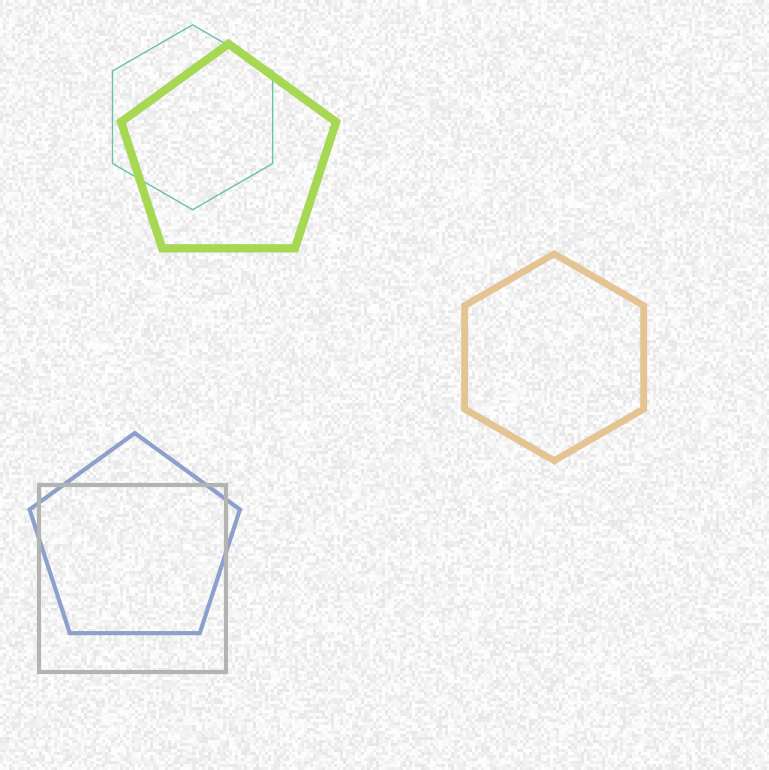[{"shape": "hexagon", "thickness": 0.5, "radius": 0.6, "center": [0.25, 0.848]}, {"shape": "pentagon", "thickness": 1.5, "radius": 0.72, "center": [0.175, 0.294]}, {"shape": "pentagon", "thickness": 3, "radius": 0.73, "center": [0.297, 0.796]}, {"shape": "hexagon", "thickness": 2.5, "radius": 0.67, "center": [0.72, 0.536]}, {"shape": "square", "thickness": 1.5, "radius": 0.61, "center": [0.172, 0.249]}]